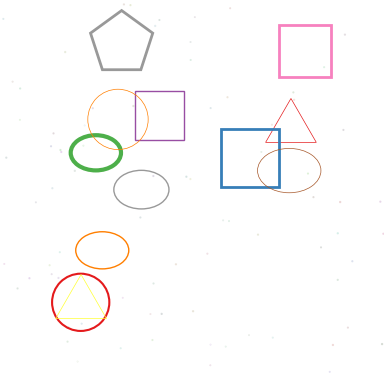[{"shape": "triangle", "thickness": 0.5, "radius": 0.38, "center": [0.756, 0.668]}, {"shape": "circle", "thickness": 1.5, "radius": 0.37, "center": [0.21, 0.215]}, {"shape": "square", "thickness": 2, "radius": 0.38, "center": [0.65, 0.589]}, {"shape": "oval", "thickness": 3, "radius": 0.33, "center": [0.249, 0.603]}, {"shape": "square", "thickness": 1, "radius": 0.32, "center": [0.414, 0.7]}, {"shape": "circle", "thickness": 0.5, "radius": 0.39, "center": [0.306, 0.69]}, {"shape": "oval", "thickness": 1, "radius": 0.34, "center": [0.266, 0.35]}, {"shape": "triangle", "thickness": 0.5, "radius": 0.38, "center": [0.211, 0.211]}, {"shape": "oval", "thickness": 0.5, "radius": 0.41, "center": [0.751, 0.557]}, {"shape": "square", "thickness": 2, "radius": 0.34, "center": [0.793, 0.868]}, {"shape": "oval", "thickness": 1, "radius": 0.36, "center": [0.367, 0.507]}, {"shape": "pentagon", "thickness": 2, "radius": 0.42, "center": [0.316, 0.888]}]